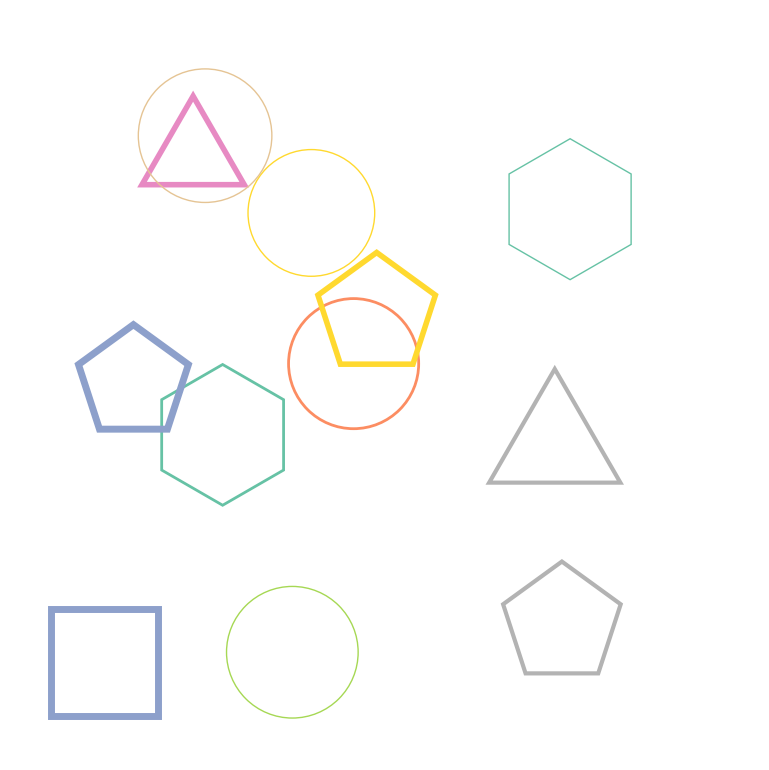[{"shape": "hexagon", "thickness": 0.5, "radius": 0.46, "center": [0.74, 0.728]}, {"shape": "hexagon", "thickness": 1, "radius": 0.46, "center": [0.289, 0.435]}, {"shape": "circle", "thickness": 1, "radius": 0.42, "center": [0.459, 0.528]}, {"shape": "square", "thickness": 2.5, "radius": 0.35, "center": [0.136, 0.14]}, {"shape": "pentagon", "thickness": 2.5, "radius": 0.38, "center": [0.173, 0.503]}, {"shape": "triangle", "thickness": 2, "radius": 0.38, "center": [0.251, 0.798]}, {"shape": "circle", "thickness": 0.5, "radius": 0.43, "center": [0.38, 0.153]}, {"shape": "circle", "thickness": 0.5, "radius": 0.41, "center": [0.404, 0.723]}, {"shape": "pentagon", "thickness": 2, "radius": 0.4, "center": [0.489, 0.592]}, {"shape": "circle", "thickness": 0.5, "radius": 0.43, "center": [0.266, 0.824]}, {"shape": "triangle", "thickness": 1.5, "radius": 0.49, "center": [0.72, 0.422]}, {"shape": "pentagon", "thickness": 1.5, "radius": 0.4, "center": [0.73, 0.19]}]